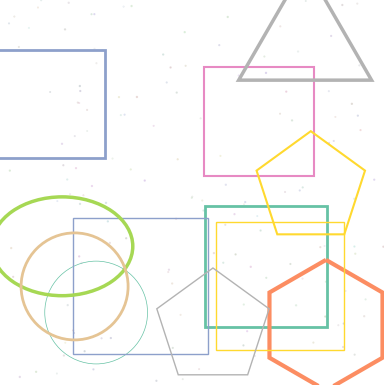[{"shape": "square", "thickness": 2, "radius": 0.79, "center": [0.691, 0.308]}, {"shape": "circle", "thickness": 0.5, "radius": 0.67, "center": [0.25, 0.188]}, {"shape": "hexagon", "thickness": 3, "radius": 0.85, "center": [0.847, 0.156]}, {"shape": "square", "thickness": 1, "radius": 0.88, "center": [0.365, 0.257]}, {"shape": "square", "thickness": 2, "radius": 0.7, "center": [0.131, 0.73]}, {"shape": "square", "thickness": 1.5, "radius": 0.71, "center": [0.674, 0.685]}, {"shape": "oval", "thickness": 2.5, "radius": 0.92, "center": [0.162, 0.36]}, {"shape": "square", "thickness": 1, "radius": 0.83, "center": [0.728, 0.258]}, {"shape": "pentagon", "thickness": 1.5, "radius": 0.74, "center": [0.807, 0.511]}, {"shape": "circle", "thickness": 2, "radius": 0.69, "center": [0.194, 0.256]}, {"shape": "pentagon", "thickness": 1, "radius": 0.77, "center": [0.553, 0.151]}, {"shape": "triangle", "thickness": 2.5, "radius": 1.0, "center": [0.793, 0.891]}]